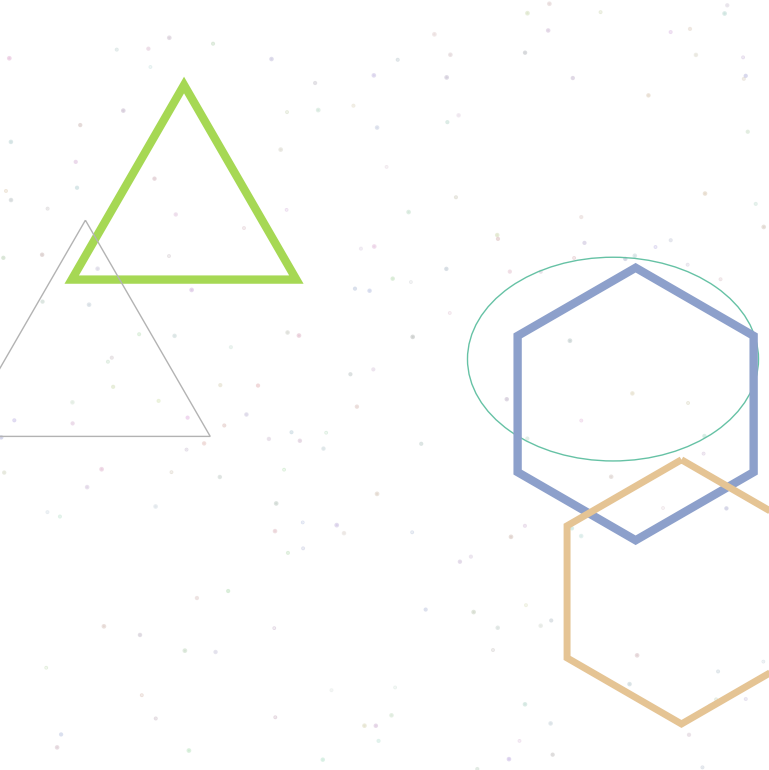[{"shape": "oval", "thickness": 0.5, "radius": 0.94, "center": [0.796, 0.534]}, {"shape": "hexagon", "thickness": 3, "radius": 0.88, "center": [0.825, 0.475]}, {"shape": "triangle", "thickness": 3, "radius": 0.84, "center": [0.239, 0.721]}, {"shape": "hexagon", "thickness": 2.5, "radius": 0.86, "center": [0.885, 0.231]}, {"shape": "triangle", "thickness": 0.5, "radius": 0.94, "center": [0.111, 0.527]}]